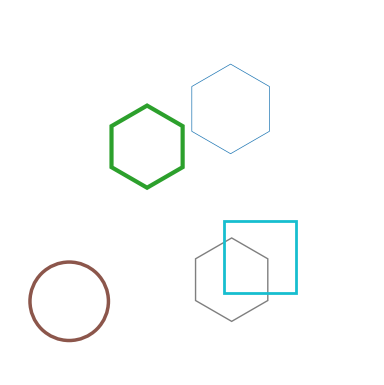[{"shape": "hexagon", "thickness": 0.5, "radius": 0.58, "center": [0.599, 0.717]}, {"shape": "hexagon", "thickness": 3, "radius": 0.53, "center": [0.382, 0.619]}, {"shape": "circle", "thickness": 2.5, "radius": 0.51, "center": [0.18, 0.217]}, {"shape": "hexagon", "thickness": 1, "radius": 0.54, "center": [0.602, 0.274]}, {"shape": "square", "thickness": 2, "radius": 0.47, "center": [0.677, 0.333]}]